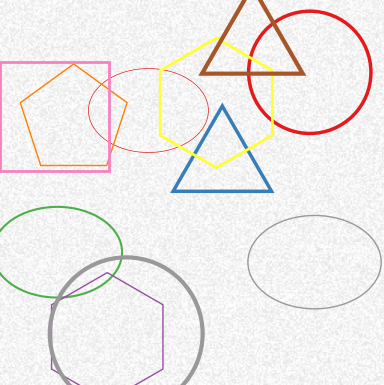[{"shape": "circle", "thickness": 2.5, "radius": 0.79, "center": [0.805, 0.812]}, {"shape": "oval", "thickness": 0.5, "radius": 0.78, "center": [0.386, 0.713]}, {"shape": "triangle", "thickness": 2.5, "radius": 0.74, "center": [0.577, 0.577]}, {"shape": "oval", "thickness": 1.5, "radius": 0.84, "center": [0.149, 0.345]}, {"shape": "hexagon", "thickness": 1, "radius": 0.84, "center": [0.279, 0.125]}, {"shape": "pentagon", "thickness": 1, "radius": 0.73, "center": [0.191, 0.688]}, {"shape": "hexagon", "thickness": 2, "radius": 0.84, "center": [0.562, 0.733]}, {"shape": "triangle", "thickness": 3, "radius": 0.76, "center": [0.655, 0.884]}, {"shape": "square", "thickness": 2, "radius": 0.71, "center": [0.141, 0.697]}, {"shape": "oval", "thickness": 1, "radius": 0.87, "center": [0.817, 0.319]}, {"shape": "circle", "thickness": 3, "radius": 0.99, "center": [0.328, 0.133]}]